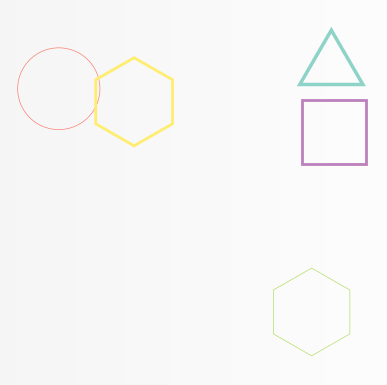[{"shape": "triangle", "thickness": 2.5, "radius": 0.47, "center": [0.855, 0.828]}, {"shape": "circle", "thickness": 0.5, "radius": 0.53, "center": [0.152, 0.77]}, {"shape": "hexagon", "thickness": 0.5, "radius": 0.57, "center": [0.804, 0.19]}, {"shape": "square", "thickness": 2, "radius": 0.42, "center": [0.861, 0.657]}, {"shape": "hexagon", "thickness": 2, "radius": 0.57, "center": [0.346, 0.736]}]